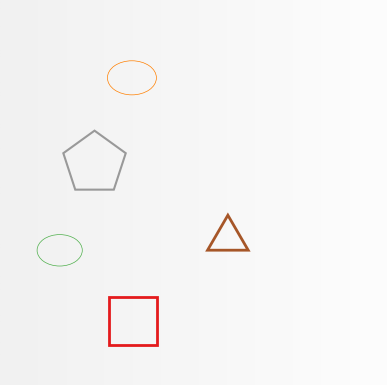[{"shape": "square", "thickness": 2, "radius": 0.31, "center": [0.343, 0.167]}, {"shape": "oval", "thickness": 0.5, "radius": 0.29, "center": [0.154, 0.35]}, {"shape": "oval", "thickness": 0.5, "radius": 0.32, "center": [0.34, 0.798]}, {"shape": "triangle", "thickness": 2, "radius": 0.3, "center": [0.588, 0.38]}, {"shape": "pentagon", "thickness": 1.5, "radius": 0.42, "center": [0.244, 0.576]}]